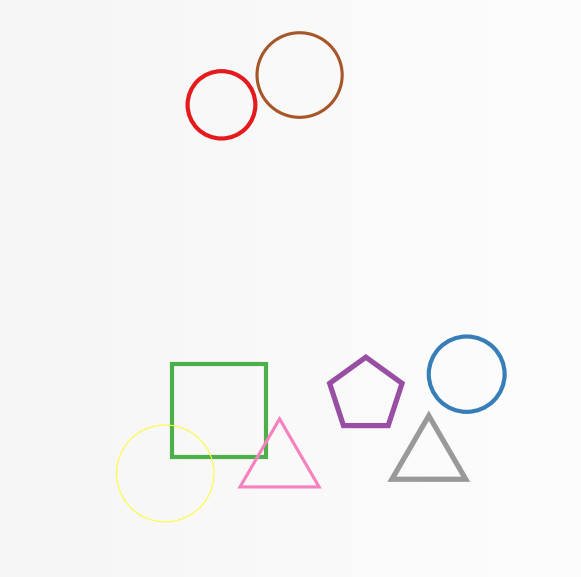[{"shape": "circle", "thickness": 2, "radius": 0.29, "center": [0.381, 0.818]}, {"shape": "circle", "thickness": 2, "radius": 0.33, "center": [0.803, 0.351]}, {"shape": "square", "thickness": 2, "radius": 0.4, "center": [0.377, 0.288]}, {"shape": "pentagon", "thickness": 2.5, "radius": 0.33, "center": [0.629, 0.315]}, {"shape": "circle", "thickness": 0.5, "radius": 0.42, "center": [0.284, 0.179]}, {"shape": "circle", "thickness": 1.5, "radius": 0.37, "center": [0.515, 0.869]}, {"shape": "triangle", "thickness": 1.5, "radius": 0.39, "center": [0.481, 0.195]}, {"shape": "triangle", "thickness": 2.5, "radius": 0.37, "center": [0.738, 0.206]}]